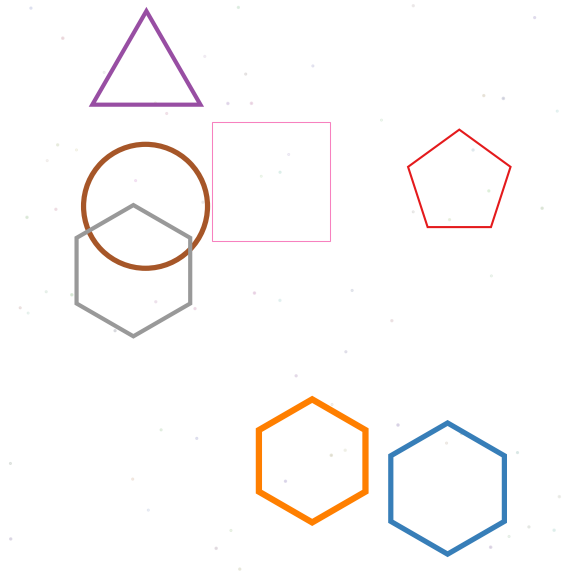[{"shape": "pentagon", "thickness": 1, "radius": 0.47, "center": [0.795, 0.681]}, {"shape": "hexagon", "thickness": 2.5, "radius": 0.57, "center": [0.775, 0.153]}, {"shape": "triangle", "thickness": 2, "radius": 0.54, "center": [0.253, 0.872]}, {"shape": "hexagon", "thickness": 3, "radius": 0.53, "center": [0.541, 0.201]}, {"shape": "circle", "thickness": 2.5, "radius": 0.54, "center": [0.252, 0.642]}, {"shape": "square", "thickness": 0.5, "radius": 0.51, "center": [0.469, 0.685]}, {"shape": "hexagon", "thickness": 2, "radius": 0.57, "center": [0.231, 0.53]}]